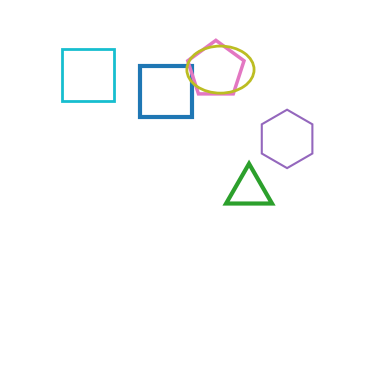[{"shape": "square", "thickness": 3, "radius": 0.33, "center": [0.432, 0.763]}, {"shape": "triangle", "thickness": 3, "radius": 0.34, "center": [0.647, 0.506]}, {"shape": "hexagon", "thickness": 1.5, "radius": 0.38, "center": [0.746, 0.639]}, {"shape": "pentagon", "thickness": 2.5, "radius": 0.38, "center": [0.561, 0.818]}, {"shape": "oval", "thickness": 2, "radius": 0.44, "center": [0.573, 0.819]}, {"shape": "square", "thickness": 2, "radius": 0.34, "center": [0.228, 0.806]}]